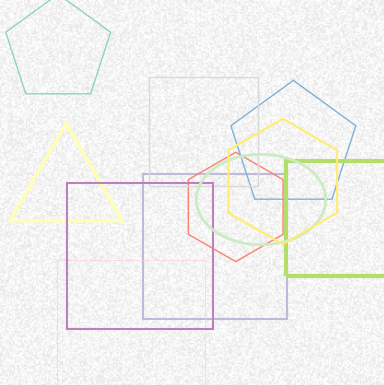[{"shape": "pentagon", "thickness": 1, "radius": 0.72, "center": [0.151, 0.872]}, {"shape": "triangle", "thickness": 2.5, "radius": 0.84, "center": [0.172, 0.511]}, {"shape": "square", "thickness": 1.5, "radius": 0.94, "center": [0.559, 0.36]}, {"shape": "hexagon", "thickness": 1, "radius": 0.71, "center": [0.612, 0.462]}, {"shape": "pentagon", "thickness": 1, "radius": 0.85, "center": [0.762, 0.621]}, {"shape": "square", "thickness": 3, "radius": 0.75, "center": [0.892, 0.433]}, {"shape": "square", "thickness": 0.5, "radius": 0.96, "center": [0.341, 0.132]}, {"shape": "square", "thickness": 1, "radius": 0.71, "center": [0.528, 0.659]}, {"shape": "square", "thickness": 1.5, "radius": 0.95, "center": [0.363, 0.335]}, {"shape": "oval", "thickness": 2, "radius": 0.84, "center": [0.678, 0.482]}, {"shape": "hexagon", "thickness": 1.5, "radius": 0.81, "center": [0.735, 0.529]}]